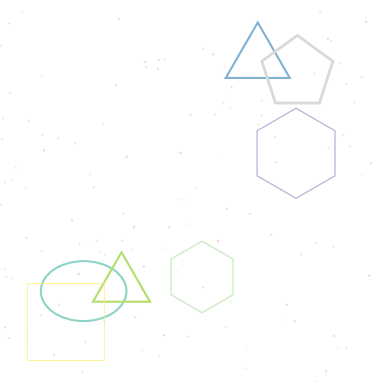[{"shape": "oval", "thickness": 1.5, "radius": 0.56, "center": [0.217, 0.244]}, {"shape": "hexagon", "thickness": 1, "radius": 0.58, "center": [0.769, 0.602]}, {"shape": "triangle", "thickness": 1.5, "radius": 0.48, "center": [0.67, 0.846]}, {"shape": "triangle", "thickness": 1.5, "radius": 0.43, "center": [0.316, 0.259]}, {"shape": "pentagon", "thickness": 2, "radius": 0.49, "center": [0.772, 0.811]}, {"shape": "hexagon", "thickness": 1, "radius": 0.46, "center": [0.525, 0.281]}, {"shape": "square", "thickness": 0.5, "radius": 0.5, "center": [0.171, 0.165]}]